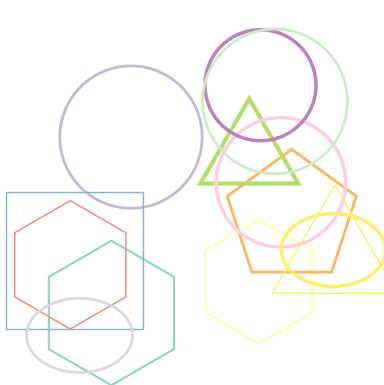[{"shape": "hexagon", "thickness": 1.5, "radius": 0.94, "center": [0.289, 0.187]}, {"shape": "hexagon", "thickness": 1.5, "radius": 0.8, "center": [0.672, 0.268]}, {"shape": "circle", "thickness": 2, "radius": 0.92, "center": [0.34, 0.644]}, {"shape": "hexagon", "thickness": 1, "radius": 0.83, "center": [0.183, 0.312]}, {"shape": "square", "thickness": 1, "radius": 0.89, "center": [0.194, 0.322]}, {"shape": "pentagon", "thickness": 2, "radius": 0.88, "center": [0.758, 0.436]}, {"shape": "triangle", "thickness": 3, "radius": 0.73, "center": [0.647, 0.597]}, {"shape": "circle", "thickness": 2.5, "radius": 0.84, "center": [0.729, 0.526]}, {"shape": "oval", "thickness": 2, "radius": 0.69, "center": [0.207, 0.129]}, {"shape": "circle", "thickness": 2.5, "radius": 0.72, "center": [0.677, 0.779]}, {"shape": "circle", "thickness": 2, "radius": 0.94, "center": [0.714, 0.737]}, {"shape": "oval", "thickness": 2.5, "radius": 0.68, "center": [0.866, 0.35]}, {"shape": "triangle", "thickness": 1, "radius": 0.94, "center": [0.869, 0.332]}]